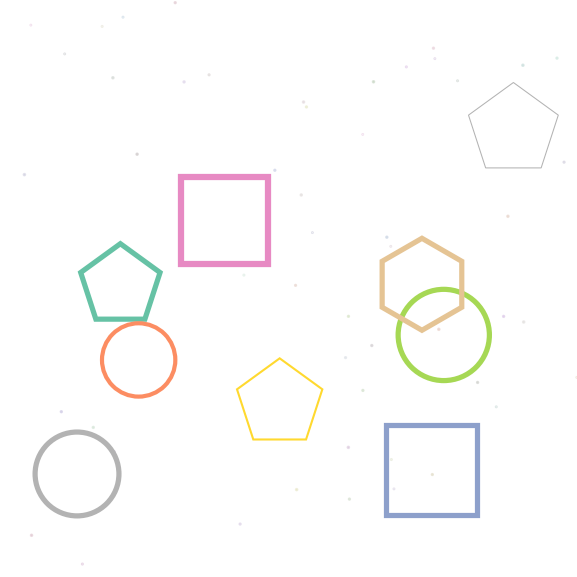[{"shape": "pentagon", "thickness": 2.5, "radius": 0.36, "center": [0.208, 0.505]}, {"shape": "circle", "thickness": 2, "radius": 0.32, "center": [0.24, 0.376]}, {"shape": "square", "thickness": 2.5, "radius": 0.39, "center": [0.747, 0.185]}, {"shape": "square", "thickness": 3, "radius": 0.38, "center": [0.389, 0.617]}, {"shape": "circle", "thickness": 2.5, "radius": 0.4, "center": [0.768, 0.419]}, {"shape": "pentagon", "thickness": 1, "radius": 0.39, "center": [0.484, 0.301]}, {"shape": "hexagon", "thickness": 2.5, "radius": 0.4, "center": [0.731, 0.507]}, {"shape": "circle", "thickness": 2.5, "radius": 0.36, "center": [0.133, 0.178]}, {"shape": "pentagon", "thickness": 0.5, "radius": 0.41, "center": [0.889, 0.775]}]